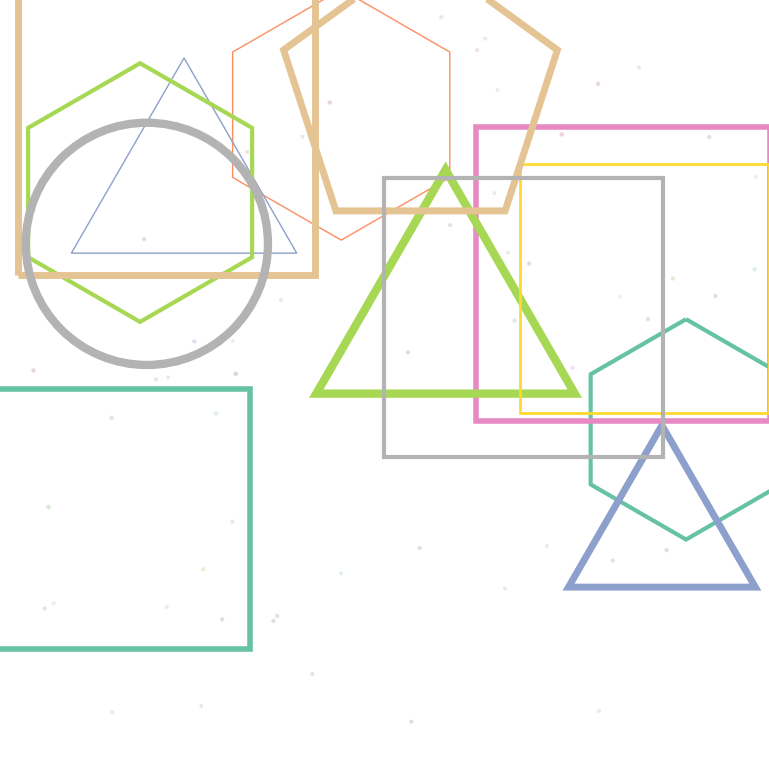[{"shape": "square", "thickness": 2, "radius": 0.84, "center": [0.155, 0.326]}, {"shape": "hexagon", "thickness": 1.5, "radius": 0.72, "center": [0.891, 0.442]}, {"shape": "hexagon", "thickness": 0.5, "radius": 0.81, "center": [0.443, 0.851]}, {"shape": "triangle", "thickness": 0.5, "radius": 0.85, "center": [0.239, 0.756]}, {"shape": "triangle", "thickness": 2.5, "radius": 0.7, "center": [0.86, 0.308]}, {"shape": "square", "thickness": 2, "radius": 0.95, "center": [0.809, 0.644]}, {"shape": "triangle", "thickness": 3, "radius": 0.97, "center": [0.579, 0.586]}, {"shape": "hexagon", "thickness": 1.5, "radius": 0.84, "center": [0.182, 0.75]}, {"shape": "square", "thickness": 1, "radius": 0.81, "center": [0.837, 0.626]}, {"shape": "square", "thickness": 2.5, "radius": 0.96, "center": [0.216, 0.836]}, {"shape": "pentagon", "thickness": 2.5, "radius": 0.93, "center": [0.546, 0.877]}, {"shape": "circle", "thickness": 3, "radius": 0.79, "center": [0.191, 0.683]}, {"shape": "square", "thickness": 1.5, "radius": 0.91, "center": [0.68, 0.587]}]